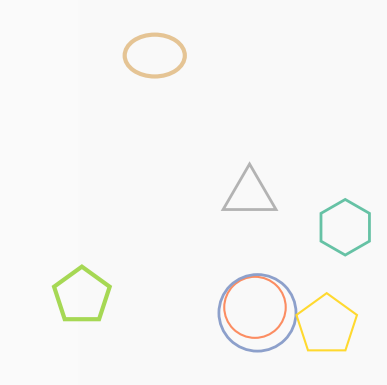[{"shape": "hexagon", "thickness": 2, "radius": 0.36, "center": [0.891, 0.41]}, {"shape": "circle", "thickness": 1.5, "radius": 0.4, "center": [0.658, 0.202]}, {"shape": "circle", "thickness": 2, "radius": 0.5, "center": [0.664, 0.187]}, {"shape": "pentagon", "thickness": 3, "radius": 0.38, "center": [0.211, 0.232]}, {"shape": "pentagon", "thickness": 1.5, "radius": 0.41, "center": [0.843, 0.156]}, {"shape": "oval", "thickness": 3, "radius": 0.39, "center": [0.399, 0.856]}, {"shape": "triangle", "thickness": 2, "radius": 0.39, "center": [0.644, 0.495]}]